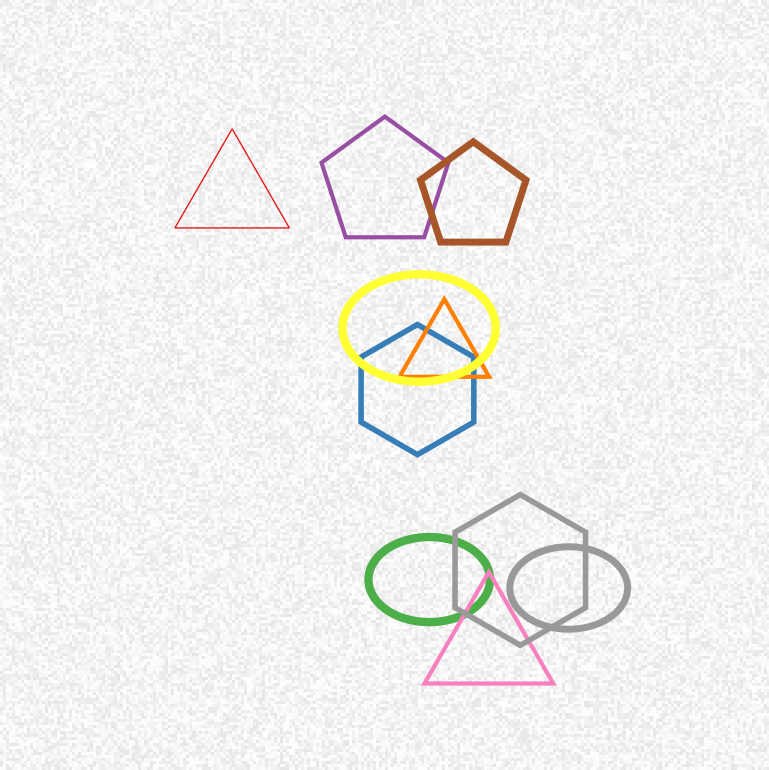[{"shape": "triangle", "thickness": 0.5, "radius": 0.43, "center": [0.301, 0.747]}, {"shape": "hexagon", "thickness": 2, "radius": 0.42, "center": [0.542, 0.494]}, {"shape": "oval", "thickness": 3, "radius": 0.39, "center": [0.557, 0.247]}, {"shape": "pentagon", "thickness": 1.5, "radius": 0.43, "center": [0.5, 0.762]}, {"shape": "triangle", "thickness": 1.5, "radius": 0.34, "center": [0.577, 0.544]}, {"shape": "oval", "thickness": 3, "radius": 0.5, "center": [0.544, 0.574]}, {"shape": "pentagon", "thickness": 2.5, "radius": 0.36, "center": [0.615, 0.744]}, {"shape": "triangle", "thickness": 1.5, "radius": 0.48, "center": [0.635, 0.161]}, {"shape": "oval", "thickness": 2.5, "radius": 0.38, "center": [0.739, 0.236]}, {"shape": "hexagon", "thickness": 2, "radius": 0.49, "center": [0.676, 0.26]}]